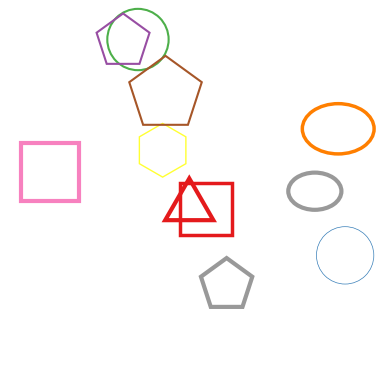[{"shape": "square", "thickness": 2.5, "radius": 0.34, "center": [0.534, 0.457]}, {"shape": "triangle", "thickness": 3, "radius": 0.36, "center": [0.492, 0.464]}, {"shape": "circle", "thickness": 0.5, "radius": 0.37, "center": [0.896, 0.337]}, {"shape": "circle", "thickness": 1.5, "radius": 0.4, "center": [0.358, 0.897]}, {"shape": "pentagon", "thickness": 1.5, "radius": 0.36, "center": [0.32, 0.893]}, {"shape": "oval", "thickness": 2.5, "radius": 0.47, "center": [0.878, 0.665]}, {"shape": "hexagon", "thickness": 1, "radius": 0.35, "center": [0.422, 0.61]}, {"shape": "pentagon", "thickness": 1.5, "radius": 0.5, "center": [0.43, 0.756]}, {"shape": "square", "thickness": 3, "radius": 0.38, "center": [0.131, 0.553]}, {"shape": "oval", "thickness": 3, "radius": 0.35, "center": [0.818, 0.503]}, {"shape": "pentagon", "thickness": 3, "radius": 0.35, "center": [0.589, 0.26]}]